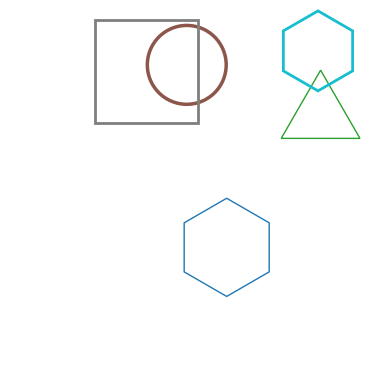[{"shape": "hexagon", "thickness": 1, "radius": 0.64, "center": [0.589, 0.358]}, {"shape": "triangle", "thickness": 1, "radius": 0.59, "center": [0.833, 0.7]}, {"shape": "circle", "thickness": 2.5, "radius": 0.51, "center": [0.485, 0.832]}, {"shape": "square", "thickness": 2, "radius": 0.67, "center": [0.38, 0.814]}, {"shape": "hexagon", "thickness": 2, "radius": 0.52, "center": [0.826, 0.868]}]